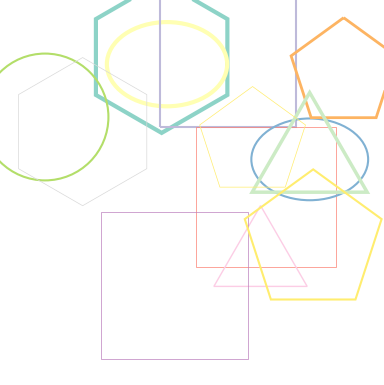[{"shape": "hexagon", "thickness": 3, "radius": 0.99, "center": [0.42, 0.852]}, {"shape": "oval", "thickness": 3, "radius": 0.78, "center": [0.434, 0.833]}, {"shape": "square", "thickness": 1.5, "radius": 0.89, "center": [0.593, 0.848]}, {"shape": "square", "thickness": 0.5, "radius": 0.91, "center": [0.69, 0.488]}, {"shape": "oval", "thickness": 1.5, "radius": 0.76, "center": [0.805, 0.586]}, {"shape": "pentagon", "thickness": 2, "radius": 0.72, "center": [0.893, 0.81]}, {"shape": "circle", "thickness": 1.5, "radius": 0.82, "center": [0.117, 0.696]}, {"shape": "triangle", "thickness": 1, "radius": 0.7, "center": [0.677, 0.326]}, {"shape": "hexagon", "thickness": 0.5, "radius": 0.96, "center": [0.215, 0.658]}, {"shape": "square", "thickness": 0.5, "radius": 0.96, "center": [0.454, 0.259]}, {"shape": "triangle", "thickness": 2.5, "radius": 0.86, "center": [0.804, 0.587]}, {"shape": "pentagon", "thickness": 0.5, "radius": 0.72, "center": [0.656, 0.631]}, {"shape": "pentagon", "thickness": 1.5, "radius": 0.93, "center": [0.813, 0.373]}]